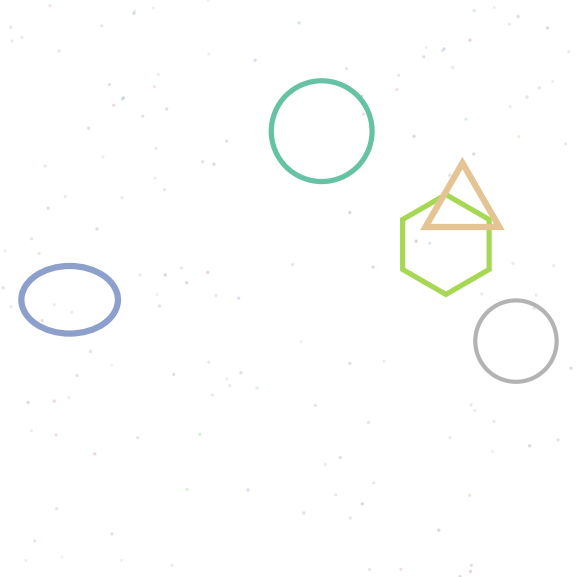[{"shape": "circle", "thickness": 2.5, "radius": 0.44, "center": [0.557, 0.772]}, {"shape": "oval", "thickness": 3, "radius": 0.42, "center": [0.121, 0.48]}, {"shape": "hexagon", "thickness": 2.5, "radius": 0.43, "center": [0.772, 0.576]}, {"shape": "triangle", "thickness": 3, "radius": 0.37, "center": [0.801, 0.643]}, {"shape": "circle", "thickness": 2, "radius": 0.35, "center": [0.893, 0.408]}]